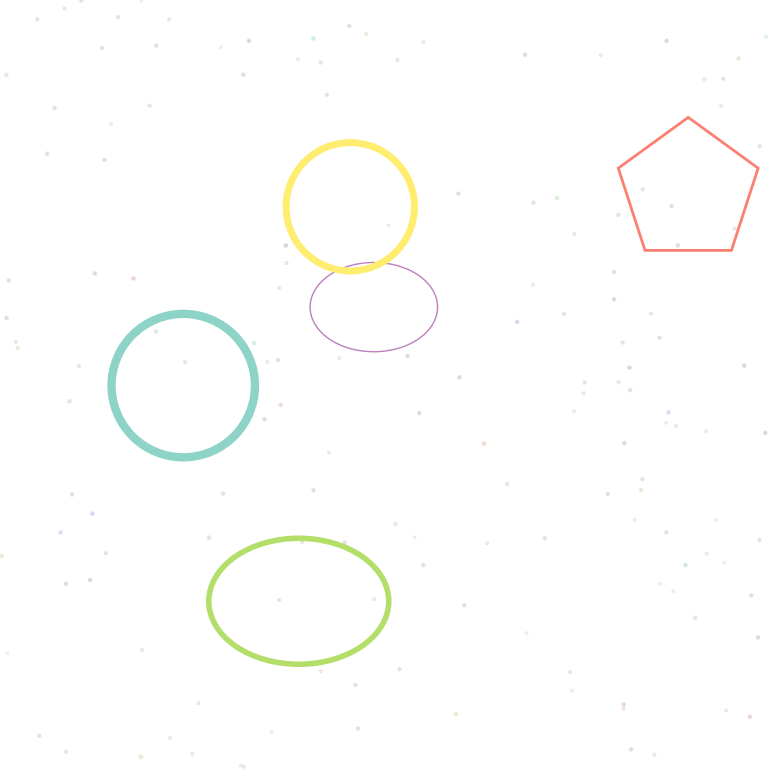[{"shape": "circle", "thickness": 3, "radius": 0.47, "center": [0.238, 0.499]}, {"shape": "pentagon", "thickness": 1, "radius": 0.48, "center": [0.894, 0.752]}, {"shape": "oval", "thickness": 2, "radius": 0.58, "center": [0.388, 0.219]}, {"shape": "oval", "thickness": 0.5, "radius": 0.41, "center": [0.485, 0.601]}, {"shape": "circle", "thickness": 2.5, "radius": 0.42, "center": [0.455, 0.731]}]